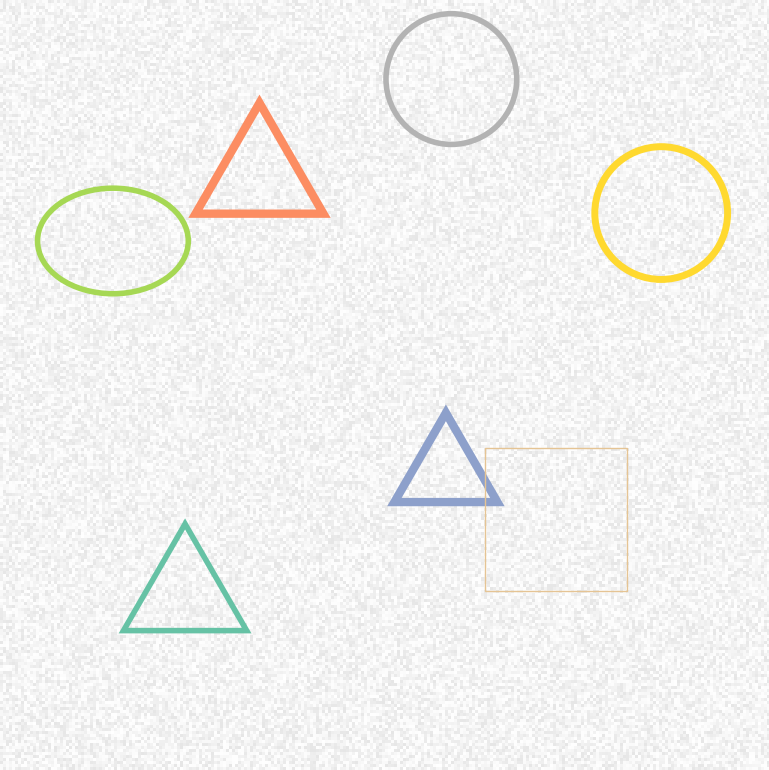[{"shape": "triangle", "thickness": 2, "radius": 0.46, "center": [0.24, 0.227]}, {"shape": "triangle", "thickness": 3, "radius": 0.48, "center": [0.337, 0.77]}, {"shape": "triangle", "thickness": 3, "radius": 0.39, "center": [0.579, 0.387]}, {"shape": "oval", "thickness": 2, "radius": 0.49, "center": [0.147, 0.687]}, {"shape": "circle", "thickness": 2.5, "radius": 0.43, "center": [0.859, 0.723]}, {"shape": "square", "thickness": 0.5, "radius": 0.46, "center": [0.722, 0.326]}, {"shape": "circle", "thickness": 2, "radius": 0.42, "center": [0.586, 0.897]}]